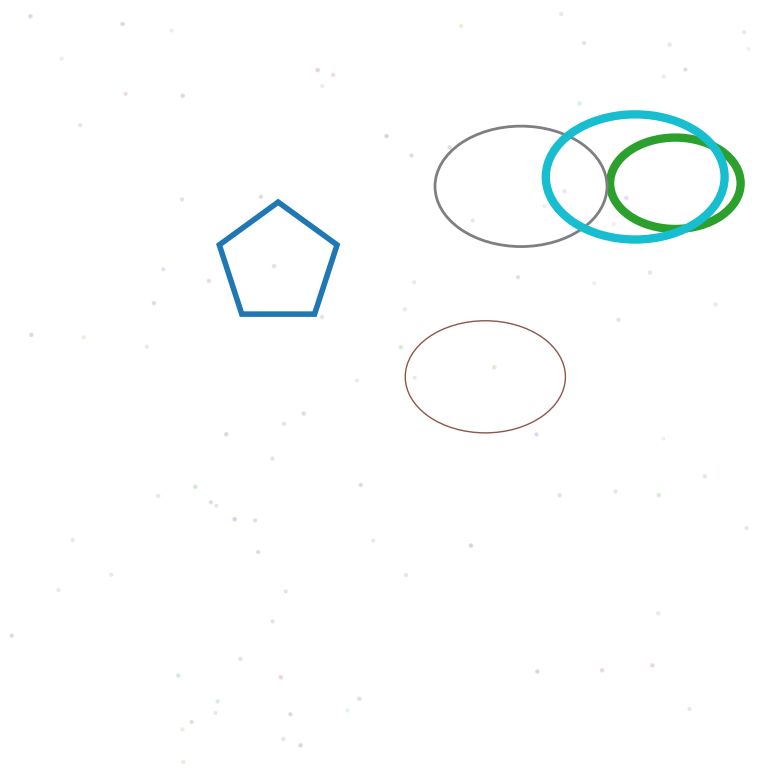[{"shape": "pentagon", "thickness": 2, "radius": 0.4, "center": [0.361, 0.657]}, {"shape": "oval", "thickness": 3, "radius": 0.42, "center": [0.877, 0.762]}, {"shape": "oval", "thickness": 0.5, "radius": 0.52, "center": [0.63, 0.511]}, {"shape": "oval", "thickness": 1, "radius": 0.56, "center": [0.677, 0.758]}, {"shape": "oval", "thickness": 3, "radius": 0.58, "center": [0.825, 0.77]}]